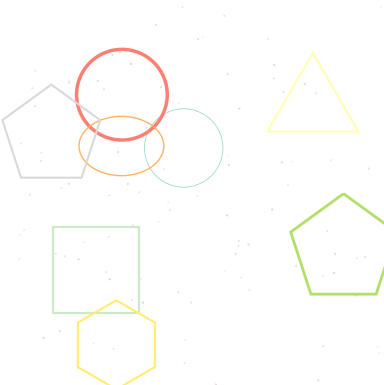[{"shape": "circle", "thickness": 0.5, "radius": 0.51, "center": [0.477, 0.616]}, {"shape": "triangle", "thickness": 1.5, "radius": 0.68, "center": [0.813, 0.727]}, {"shape": "circle", "thickness": 2.5, "radius": 0.59, "center": [0.317, 0.754]}, {"shape": "oval", "thickness": 1, "radius": 0.55, "center": [0.315, 0.621]}, {"shape": "pentagon", "thickness": 2, "radius": 0.72, "center": [0.892, 0.353]}, {"shape": "pentagon", "thickness": 1.5, "radius": 0.67, "center": [0.133, 0.647]}, {"shape": "square", "thickness": 1.5, "radius": 0.56, "center": [0.249, 0.299]}, {"shape": "hexagon", "thickness": 1.5, "radius": 0.58, "center": [0.302, 0.104]}]